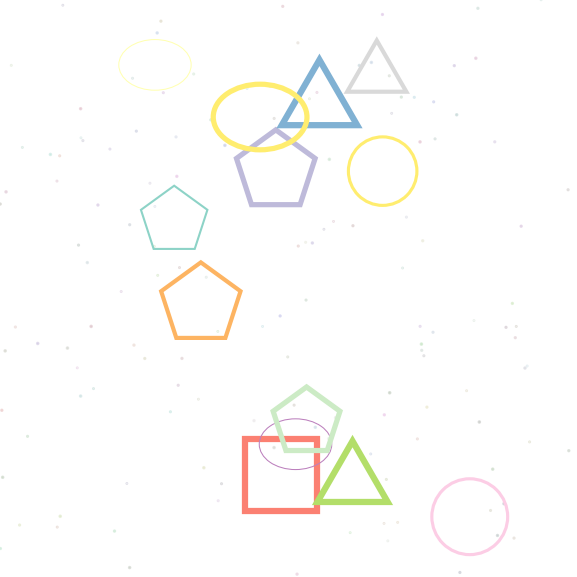[{"shape": "pentagon", "thickness": 1, "radius": 0.3, "center": [0.302, 0.617]}, {"shape": "oval", "thickness": 0.5, "radius": 0.31, "center": [0.268, 0.887]}, {"shape": "pentagon", "thickness": 2.5, "radius": 0.36, "center": [0.478, 0.703]}, {"shape": "square", "thickness": 3, "radius": 0.31, "center": [0.487, 0.177]}, {"shape": "triangle", "thickness": 3, "radius": 0.38, "center": [0.553, 0.82]}, {"shape": "pentagon", "thickness": 2, "radius": 0.36, "center": [0.348, 0.472]}, {"shape": "triangle", "thickness": 3, "radius": 0.35, "center": [0.61, 0.165]}, {"shape": "circle", "thickness": 1.5, "radius": 0.33, "center": [0.813, 0.104]}, {"shape": "triangle", "thickness": 2, "radius": 0.3, "center": [0.652, 0.87]}, {"shape": "oval", "thickness": 0.5, "radius": 0.31, "center": [0.512, 0.23]}, {"shape": "pentagon", "thickness": 2.5, "radius": 0.3, "center": [0.531, 0.268]}, {"shape": "oval", "thickness": 2.5, "radius": 0.41, "center": [0.45, 0.797]}, {"shape": "circle", "thickness": 1.5, "radius": 0.3, "center": [0.663, 0.703]}]